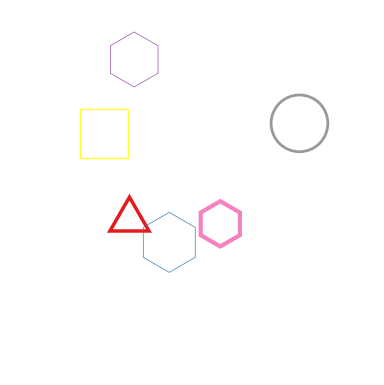[{"shape": "triangle", "thickness": 2.5, "radius": 0.29, "center": [0.336, 0.429]}, {"shape": "hexagon", "thickness": 0.5, "radius": 0.39, "center": [0.44, 0.37]}, {"shape": "hexagon", "thickness": 0.5, "radius": 0.36, "center": [0.348, 0.845]}, {"shape": "square", "thickness": 1, "radius": 0.32, "center": [0.27, 0.654]}, {"shape": "hexagon", "thickness": 3, "radius": 0.29, "center": [0.572, 0.419]}, {"shape": "circle", "thickness": 2, "radius": 0.37, "center": [0.778, 0.68]}]